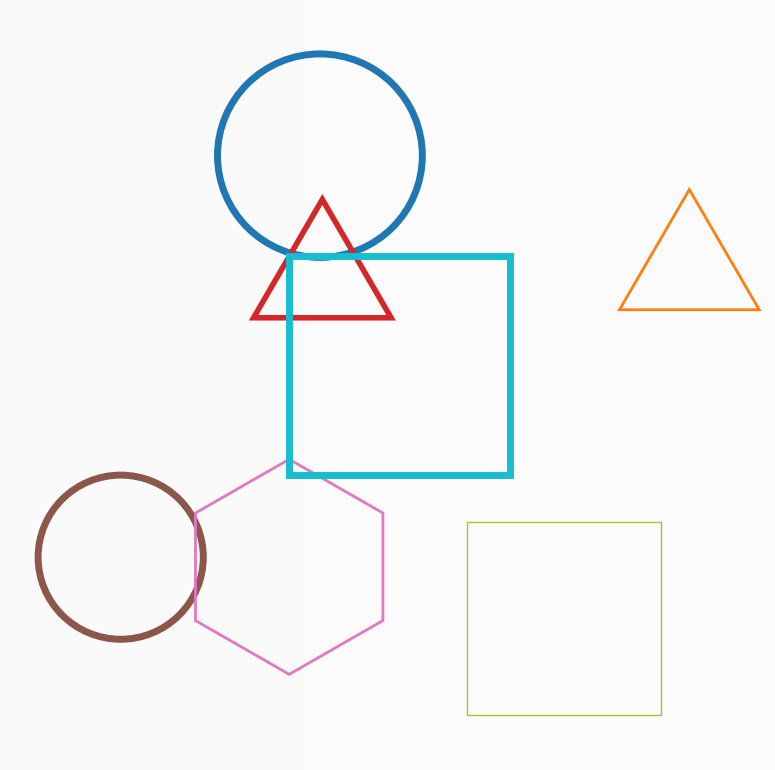[{"shape": "circle", "thickness": 2.5, "radius": 0.66, "center": [0.413, 0.798]}, {"shape": "triangle", "thickness": 1, "radius": 0.52, "center": [0.889, 0.65]}, {"shape": "triangle", "thickness": 2, "radius": 0.51, "center": [0.416, 0.639]}, {"shape": "circle", "thickness": 2.5, "radius": 0.53, "center": [0.156, 0.276]}, {"shape": "hexagon", "thickness": 1, "radius": 0.7, "center": [0.373, 0.264]}, {"shape": "square", "thickness": 0.5, "radius": 0.63, "center": [0.728, 0.197]}, {"shape": "square", "thickness": 2.5, "radius": 0.71, "center": [0.516, 0.526]}]